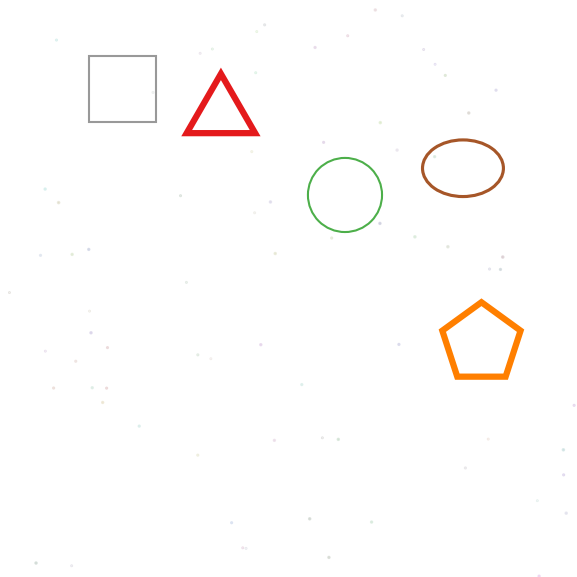[{"shape": "triangle", "thickness": 3, "radius": 0.34, "center": [0.383, 0.803]}, {"shape": "circle", "thickness": 1, "radius": 0.32, "center": [0.597, 0.662]}, {"shape": "pentagon", "thickness": 3, "radius": 0.36, "center": [0.834, 0.405]}, {"shape": "oval", "thickness": 1.5, "radius": 0.35, "center": [0.802, 0.708]}, {"shape": "square", "thickness": 1, "radius": 0.29, "center": [0.212, 0.845]}]